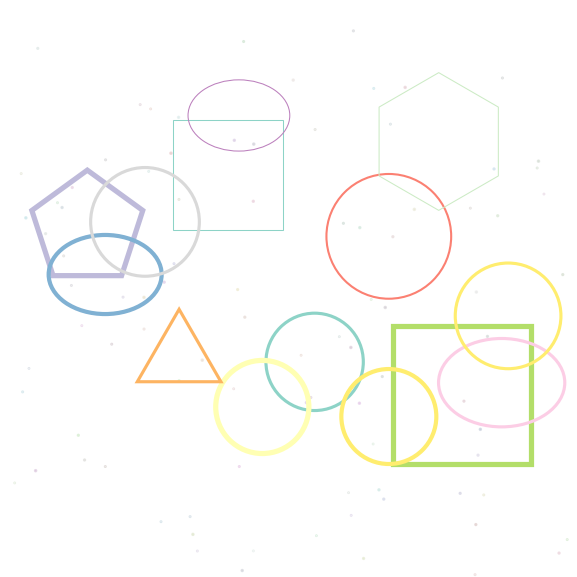[{"shape": "circle", "thickness": 1.5, "radius": 0.42, "center": [0.545, 0.373]}, {"shape": "square", "thickness": 0.5, "radius": 0.48, "center": [0.396, 0.696]}, {"shape": "circle", "thickness": 2.5, "radius": 0.4, "center": [0.454, 0.294]}, {"shape": "pentagon", "thickness": 2.5, "radius": 0.5, "center": [0.151, 0.604]}, {"shape": "circle", "thickness": 1, "radius": 0.54, "center": [0.673, 0.59]}, {"shape": "oval", "thickness": 2, "radius": 0.49, "center": [0.182, 0.524]}, {"shape": "triangle", "thickness": 1.5, "radius": 0.42, "center": [0.31, 0.38]}, {"shape": "square", "thickness": 2.5, "radius": 0.6, "center": [0.8, 0.316]}, {"shape": "oval", "thickness": 1.5, "radius": 0.55, "center": [0.869, 0.336]}, {"shape": "circle", "thickness": 1.5, "radius": 0.47, "center": [0.251, 0.615]}, {"shape": "oval", "thickness": 0.5, "radius": 0.44, "center": [0.414, 0.799]}, {"shape": "hexagon", "thickness": 0.5, "radius": 0.6, "center": [0.76, 0.754]}, {"shape": "circle", "thickness": 1.5, "radius": 0.46, "center": [0.88, 0.452]}, {"shape": "circle", "thickness": 2, "radius": 0.41, "center": [0.673, 0.278]}]